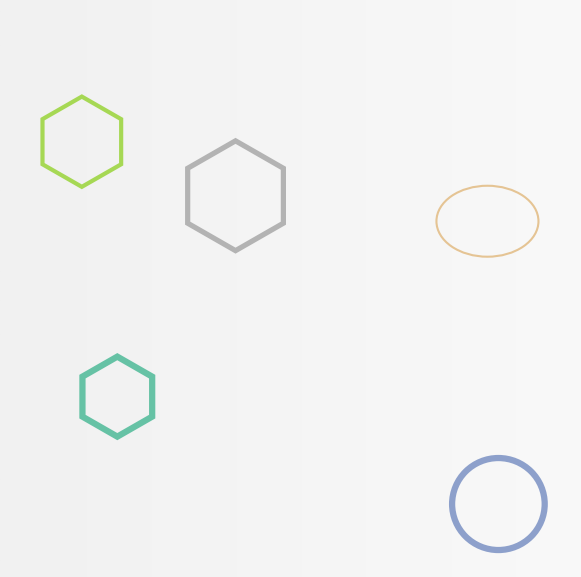[{"shape": "hexagon", "thickness": 3, "radius": 0.35, "center": [0.202, 0.312]}, {"shape": "circle", "thickness": 3, "radius": 0.4, "center": [0.857, 0.126]}, {"shape": "hexagon", "thickness": 2, "radius": 0.39, "center": [0.141, 0.754]}, {"shape": "oval", "thickness": 1, "radius": 0.44, "center": [0.839, 0.616]}, {"shape": "hexagon", "thickness": 2.5, "radius": 0.48, "center": [0.405, 0.66]}]